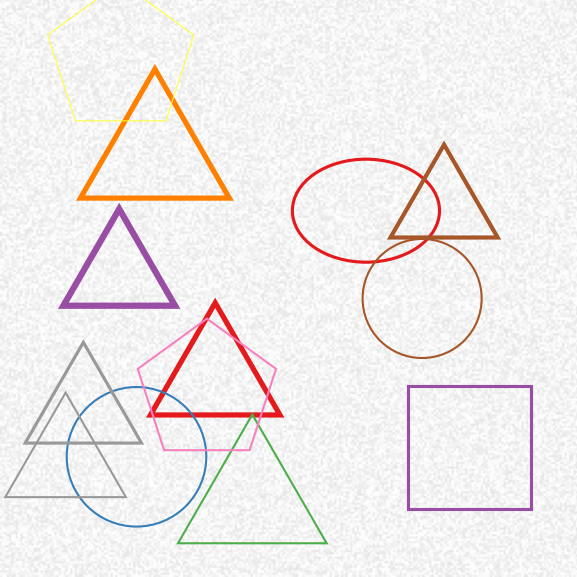[{"shape": "oval", "thickness": 1.5, "radius": 0.64, "center": [0.634, 0.634]}, {"shape": "triangle", "thickness": 2.5, "radius": 0.65, "center": [0.373, 0.345]}, {"shape": "circle", "thickness": 1, "radius": 0.6, "center": [0.236, 0.208]}, {"shape": "triangle", "thickness": 1, "radius": 0.74, "center": [0.437, 0.133]}, {"shape": "square", "thickness": 1.5, "radius": 0.53, "center": [0.813, 0.224]}, {"shape": "triangle", "thickness": 3, "radius": 0.56, "center": [0.206, 0.526]}, {"shape": "triangle", "thickness": 2.5, "radius": 0.74, "center": [0.268, 0.731]}, {"shape": "pentagon", "thickness": 0.5, "radius": 0.67, "center": [0.209, 0.897]}, {"shape": "triangle", "thickness": 2, "radius": 0.54, "center": [0.769, 0.641]}, {"shape": "circle", "thickness": 1, "radius": 0.52, "center": [0.731, 0.482]}, {"shape": "pentagon", "thickness": 1, "radius": 0.63, "center": [0.358, 0.321]}, {"shape": "triangle", "thickness": 1.5, "radius": 0.58, "center": [0.144, 0.29]}, {"shape": "triangle", "thickness": 1, "radius": 0.6, "center": [0.114, 0.199]}]